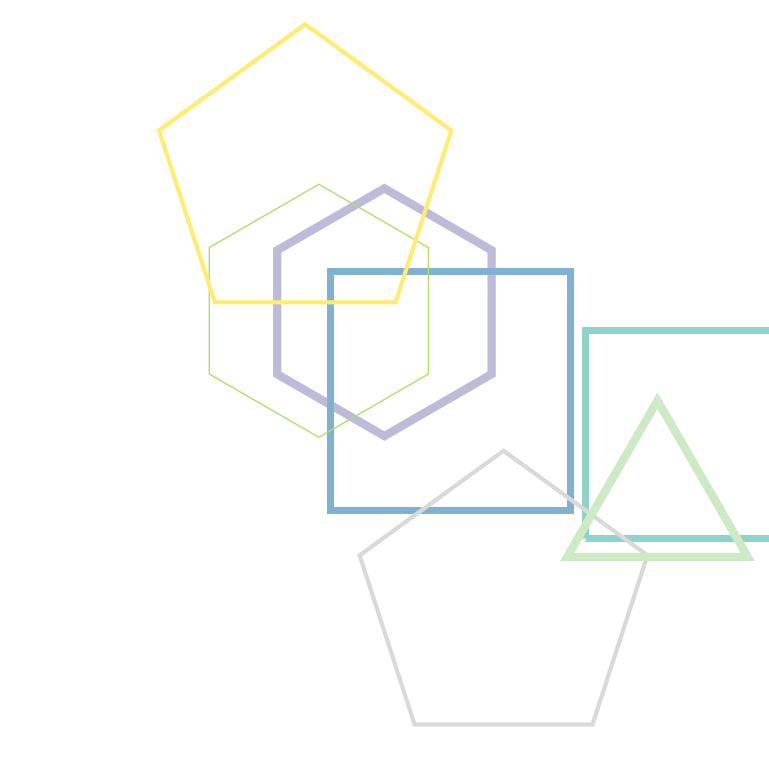[{"shape": "square", "thickness": 2.5, "radius": 0.68, "center": [0.895, 0.436]}, {"shape": "hexagon", "thickness": 3, "radius": 0.8, "center": [0.499, 0.595]}, {"shape": "square", "thickness": 2.5, "radius": 0.78, "center": [0.585, 0.493]}, {"shape": "hexagon", "thickness": 0.5, "radius": 0.82, "center": [0.414, 0.596]}, {"shape": "pentagon", "thickness": 1.5, "radius": 0.98, "center": [0.654, 0.218]}, {"shape": "triangle", "thickness": 3, "radius": 0.68, "center": [0.854, 0.344]}, {"shape": "pentagon", "thickness": 1.5, "radius": 1.0, "center": [0.396, 0.769]}]